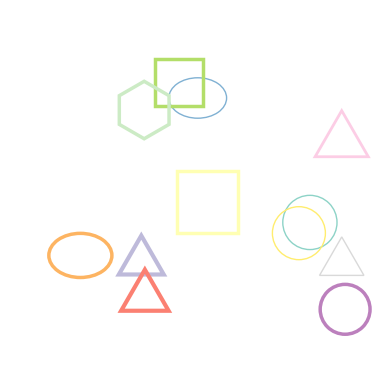[{"shape": "circle", "thickness": 1, "radius": 0.35, "center": [0.805, 0.422]}, {"shape": "square", "thickness": 2.5, "radius": 0.4, "center": [0.54, 0.475]}, {"shape": "triangle", "thickness": 3, "radius": 0.34, "center": [0.367, 0.321]}, {"shape": "triangle", "thickness": 3, "radius": 0.36, "center": [0.376, 0.228]}, {"shape": "oval", "thickness": 1, "radius": 0.37, "center": [0.514, 0.745]}, {"shape": "oval", "thickness": 2.5, "radius": 0.41, "center": [0.209, 0.337]}, {"shape": "square", "thickness": 2.5, "radius": 0.31, "center": [0.465, 0.786]}, {"shape": "triangle", "thickness": 2, "radius": 0.4, "center": [0.888, 0.633]}, {"shape": "triangle", "thickness": 1, "radius": 0.33, "center": [0.888, 0.318]}, {"shape": "circle", "thickness": 2.5, "radius": 0.32, "center": [0.896, 0.197]}, {"shape": "hexagon", "thickness": 2.5, "radius": 0.37, "center": [0.374, 0.714]}, {"shape": "circle", "thickness": 1, "radius": 0.34, "center": [0.776, 0.394]}]